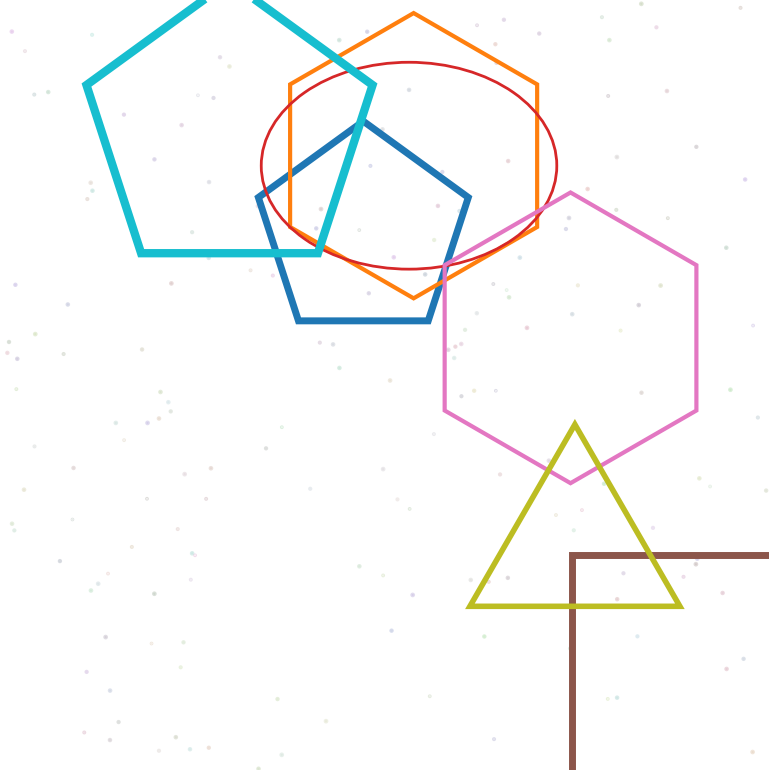[{"shape": "pentagon", "thickness": 2.5, "radius": 0.72, "center": [0.472, 0.699]}, {"shape": "hexagon", "thickness": 1.5, "radius": 0.93, "center": [0.537, 0.798]}, {"shape": "oval", "thickness": 1, "radius": 0.96, "center": [0.531, 0.785]}, {"shape": "square", "thickness": 2.5, "radius": 0.72, "center": [0.888, 0.134]}, {"shape": "hexagon", "thickness": 1.5, "radius": 0.94, "center": [0.741, 0.561]}, {"shape": "triangle", "thickness": 2, "radius": 0.79, "center": [0.747, 0.291]}, {"shape": "pentagon", "thickness": 3, "radius": 0.98, "center": [0.298, 0.829]}]